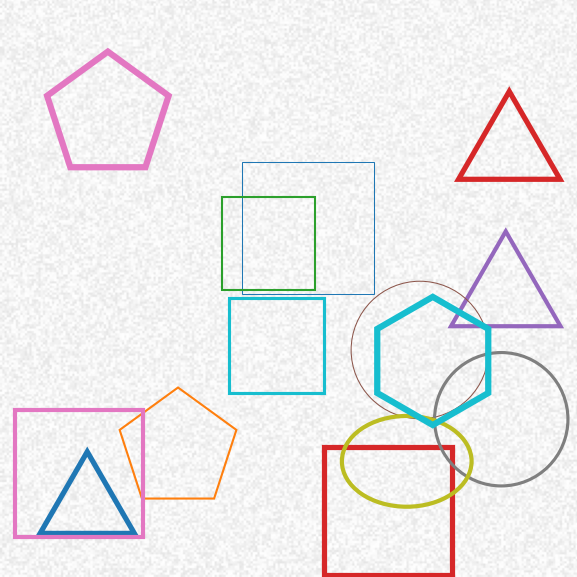[{"shape": "square", "thickness": 0.5, "radius": 0.57, "center": [0.534, 0.605]}, {"shape": "triangle", "thickness": 2.5, "radius": 0.47, "center": [0.151, 0.123]}, {"shape": "pentagon", "thickness": 1, "radius": 0.53, "center": [0.308, 0.222]}, {"shape": "square", "thickness": 1, "radius": 0.4, "center": [0.466, 0.577]}, {"shape": "square", "thickness": 2.5, "radius": 0.55, "center": [0.671, 0.114]}, {"shape": "triangle", "thickness": 2.5, "radius": 0.51, "center": [0.882, 0.739]}, {"shape": "triangle", "thickness": 2, "radius": 0.55, "center": [0.876, 0.489]}, {"shape": "circle", "thickness": 0.5, "radius": 0.6, "center": [0.727, 0.393]}, {"shape": "square", "thickness": 2, "radius": 0.55, "center": [0.137, 0.179]}, {"shape": "pentagon", "thickness": 3, "radius": 0.55, "center": [0.187, 0.799]}, {"shape": "circle", "thickness": 1.5, "radius": 0.58, "center": [0.868, 0.273]}, {"shape": "oval", "thickness": 2, "radius": 0.56, "center": [0.704, 0.2]}, {"shape": "hexagon", "thickness": 3, "radius": 0.55, "center": [0.749, 0.374]}, {"shape": "square", "thickness": 1.5, "radius": 0.41, "center": [0.478, 0.4]}]